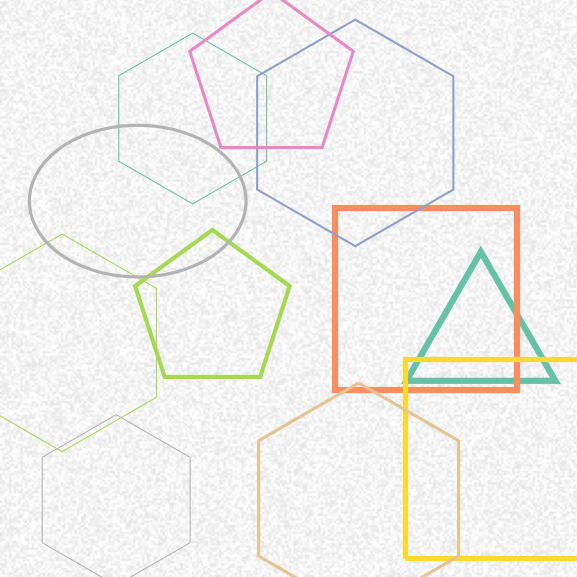[{"shape": "triangle", "thickness": 3, "radius": 0.74, "center": [0.833, 0.414]}, {"shape": "hexagon", "thickness": 0.5, "radius": 0.74, "center": [0.334, 0.794]}, {"shape": "square", "thickness": 3, "radius": 0.79, "center": [0.738, 0.481]}, {"shape": "hexagon", "thickness": 1, "radius": 0.98, "center": [0.615, 0.769]}, {"shape": "pentagon", "thickness": 1.5, "radius": 0.74, "center": [0.47, 0.864]}, {"shape": "pentagon", "thickness": 2, "radius": 0.7, "center": [0.368, 0.46]}, {"shape": "hexagon", "thickness": 0.5, "radius": 0.94, "center": [0.108, 0.405]}, {"shape": "square", "thickness": 2.5, "radius": 0.86, "center": [0.875, 0.205]}, {"shape": "hexagon", "thickness": 1.5, "radius": 1.0, "center": [0.621, 0.136]}, {"shape": "oval", "thickness": 1.5, "radius": 0.94, "center": [0.238, 0.651]}, {"shape": "hexagon", "thickness": 0.5, "radius": 0.74, "center": [0.201, 0.133]}]